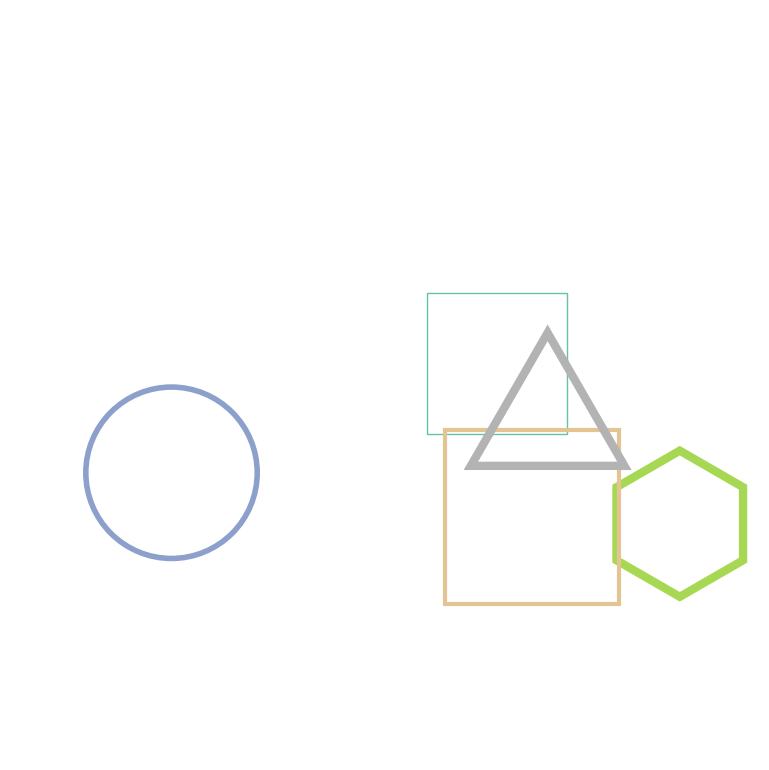[{"shape": "square", "thickness": 0.5, "radius": 0.46, "center": [0.645, 0.528]}, {"shape": "circle", "thickness": 2, "radius": 0.56, "center": [0.223, 0.386]}, {"shape": "hexagon", "thickness": 3, "radius": 0.47, "center": [0.883, 0.32]}, {"shape": "square", "thickness": 1.5, "radius": 0.57, "center": [0.691, 0.328]}, {"shape": "triangle", "thickness": 3, "radius": 0.58, "center": [0.711, 0.453]}]